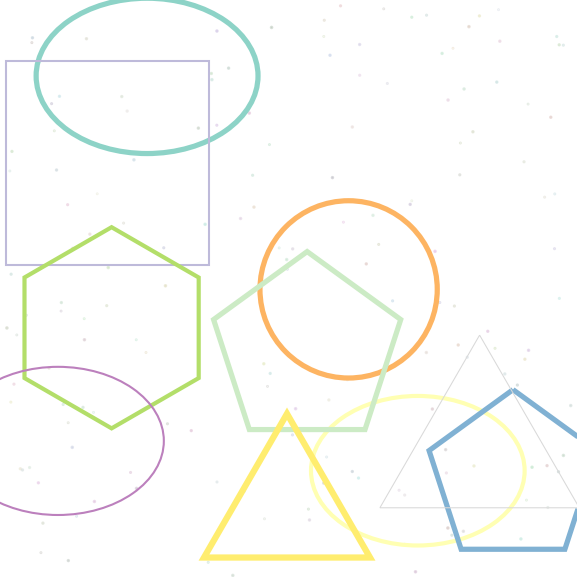[{"shape": "oval", "thickness": 2.5, "radius": 0.96, "center": [0.255, 0.868]}, {"shape": "oval", "thickness": 2, "radius": 0.92, "center": [0.723, 0.184]}, {"shape": "square", "thickness": 1, "radius": 0.88, "center": [0.186, 0.717]}, {"shape": "pentagon", "thickness": 2.5, "radius": 0.76, "center": [0.888, 0.172]}, {"shape": "circle", "thickness": 2.5, "radius": 0.77, "center": [0.604, 0.498]}, {"shape": "hexagon", "thickness": 2, "radius": 0.87, "center": [0.193, 0.432]}, {"shape": "triangle", "thickness": 0.5, "radius": 1.0, "center": [0.83, 0.22]}, {"shape": "oval", "thickness": 1, "radius": 0.92, "center": [0.1, 0.236]}, {"shape": "pentagon", "thickness": 2.5, "radius": 0.85, "center": [0.532, 0.393]}, {"shape": "triangle", "thickness": 3, "radius": 0.83, "center": [0.497, 0.117]}]